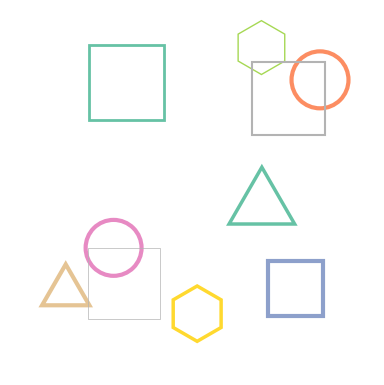[{"shape": "triangle", "thickness": 2.5, "radius": 0.49, "center": [0.68, 0.467]}, {"shape": "square", "thickness": 2, "radius": 0.48, "center": [0.328, 0.786]}, {"shape": "circle", "thickness": 3, "radius": 0.37, "center": [0.831, 0.793]}, {"shape": "square", "thickness": 3, "radius": 0.36, "center": [0.768, 0.25]}, {"shape": "circle", "thickness": 3, "radius": 0.36, "center": [0.295, 0.356]}, {"shape": "hexagon", "thickness": 1, "radius": 0.35, "center": [0.679, 0.876]}, {"shape": "hexagon", "thickness": 2.5, "radius": 0.36, "center": [0.512, 0.185]}, {"shape": "triangle", "thickness": 3, "radius": 0.35, "center": [0.171, 0.243]}, {"shape": "square", "thickness": 1.5, "radius": 0.48, "center": [0.75, 0.744]}, {"shape": "square", "thickness": 0.5, "radius": 0.47, "center": [0.321, 0.264]}]